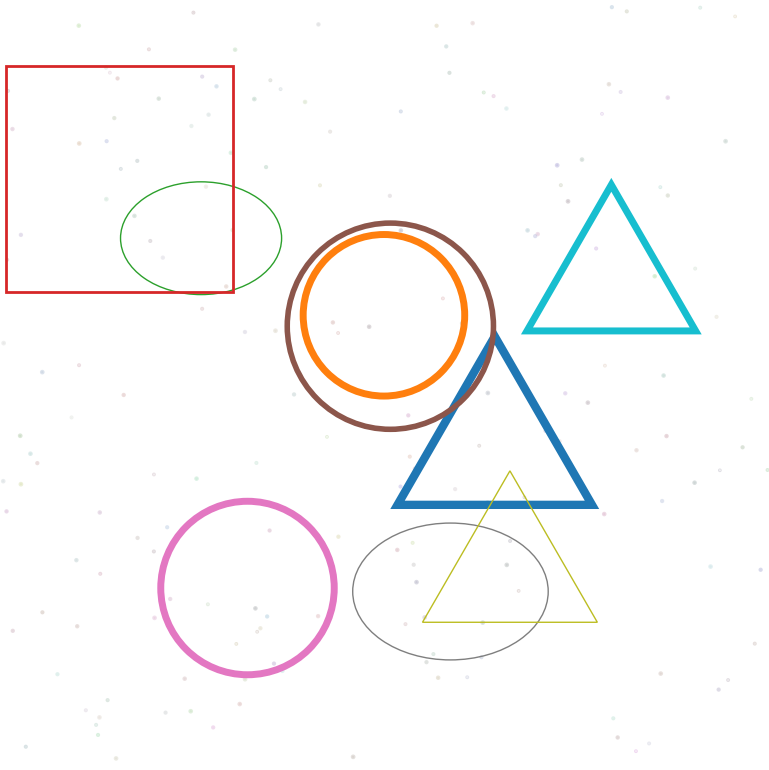[{"shape": "triangle", "thickness": 3, "radius": 0.73, "center": [0.643, 0.417]}, {"shape": "circle", "thickness": 2.5, "radius": 0.52, "center": [0.499, 0.591]}, {"shape": "oval", "thickness": 0.5, "radius": 0.52, "center": [0.261, 0.691]}, {"shape": "square", "thickness": 1, "radius": 0.74, "center": [0.155, 0.768]}, {"shape": "circle", "thickness": 2, "radius": 0.67, "center": [0.507, 0.576]}, {"shape": "circle", "thickness": 2.5, "radius": 0.56, "center": [0.321, 0.236]}, {"shape": "oval", "thickness": 0.5, "radius": 0.63, "center": [0.585, 0.232]}, {"shape": "triangle", "thickness": 0.5, "radius": 0.66, "center": [0.662, 0.257]}, {"shape": "triangle", "thickness": 2.5, "radius": 0.63, "center": [0.794, 0.633]}]